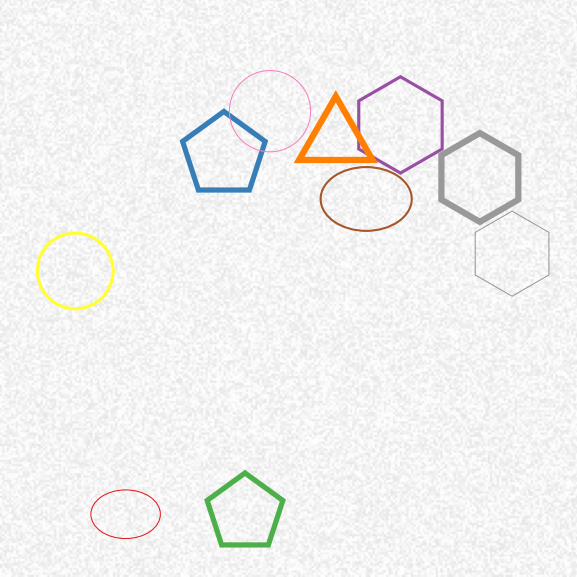[{"shape": "oval", "thickness": 0.5, "radius": 0.3, "center": [0.218, 0.109]}, {"shape": "pentagon", "thickness": 2.5, "radius": 0.38, "center": [0.388, 0.731]}, {"shape": "pentagon", "thickness": 2.5, "radius": 0.34, "center": [0.424, 0.111]}, {"shape": "hexagon", "thickness": 1.5, "radius": 0.42, "center": [0.693, 0.783]}, {"shape": "triangle", "thickness": 3, "radius": 0.37, "center": [0.581, 0.759]}, {"shape": "circle", "thickness": 1.5, "radius": 0.33, "center": [0.13, 0.53]}, {"shape": "oval", "thickness": 1, "radius": 0.39, "center": [0.634, 0.655]}, {"shape": "circle", "thickness": 0.5, "radius": 0.35, "center": [0.468, 0.807]}, {"shape": "hexagon", "thickness": 0.5, "radius": 0.37, "center": [0.887, 0.56]}, {"shape": "hexagon", "thickness": 3, "radius": 0.38, "center": [0.831, 0.692]}]